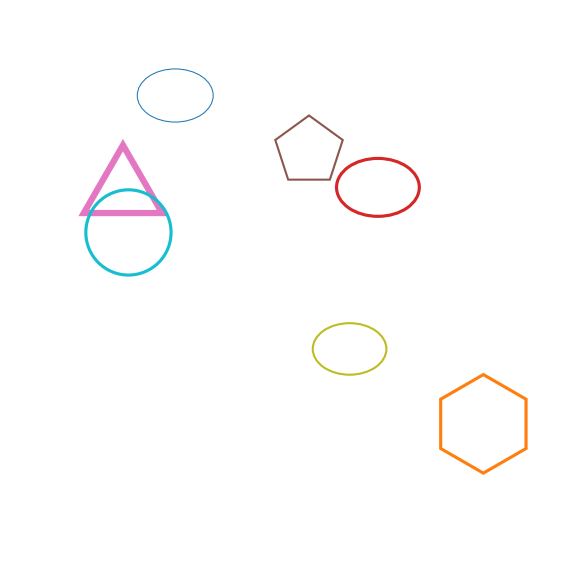[{"shape": "oval", "thickness": 0.5, "radius": 0.33, "center": [0.303, 0.834]}, {"shape": "hexagon", "thickness": 1.5, "radius": 0.43, "center": [0.837, 0.265]}, {"shape": "oval", "thickness": 1.5, "radius": 0.36, "center": [0.654, 0.675]}, {"shape": "pentagon", "thickness": 1, "radius": 0.31, "center": [0.535, 0.738]}, {"shape": "triangle", "thickness": 3, "radius": 0.39, "center": [0.213, 0.669]}, {"shape": "oval", "thickness": 1, "radius": 0.32, "center": [0.605, 0.395]}, {"shape": "circle", "thickness": 1.5, "radius": 0.37, "center": [0.222, 0.597]}]